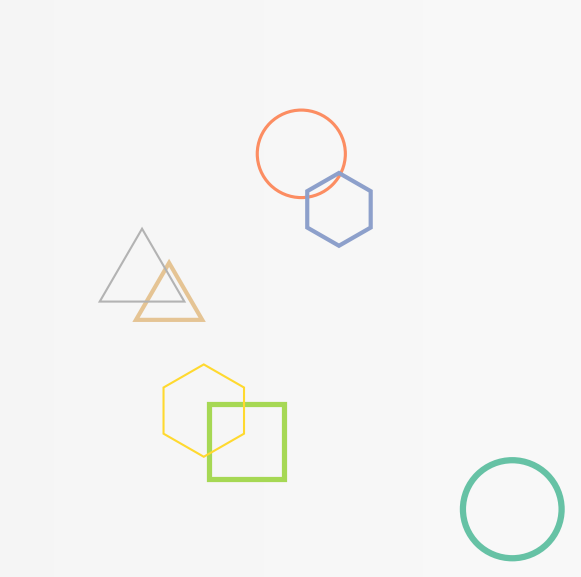[{"shape": "circle", "thickness": 3, "radius": 0.42, "center": [0.881, 0.117]}, {"shape": "circle", "thickness": 1.5, "radius": 0.38, "center": [0.518, 0.733]}, {"shape": "hexagon", "thickness": 2, "radius": 0.32, "center": [0.583, 0.637]}, {"shape": "square", "thickness": 2.5, "radius": 0.32, "center": [0.424, 0.235]}, {"shape": "hexagon", "thickness": 1, "radius": 0.4, "center": [0.351, 0.288]}, {"shape": "triangle", "thickness": 2, "radius": 0.33, "center": [0.291, 0.478]}, {"shape": "triangle", "thickness": 1, "radius": 0.42, "center": [0.244, 0.519]}]